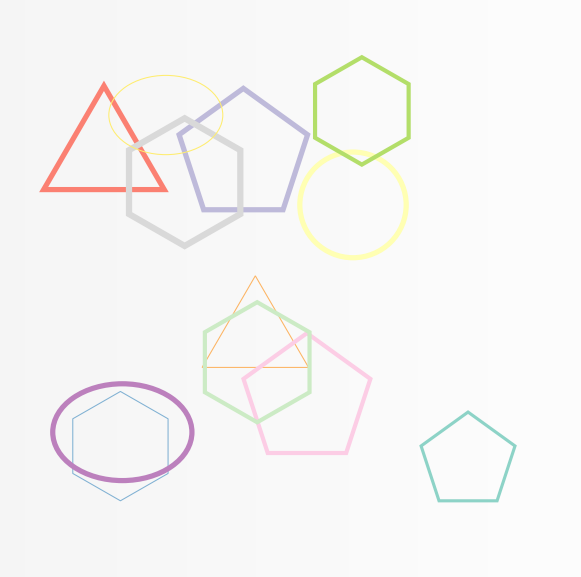[{"shape": "pentagon", "thickness": 1.5, "radius": 0.42, "center": [0.805, 0.201]}, {"shape": "circle", "thickness": 2.5, "radius": 0.46, "center": [0.607, 0.644]}, {"shape": "pentagon", "thickness": 2.5, "radius": 0.58, "center": [0.419, 0.73]}, {"shape": "triangle", "thickness": 2.5, "radius": 0.6, "center": [0.179, 0.731]}, {"shape": "hexagon", "thickness": 0.5, "radius": 0.47, "center": [0.207, 0.227]}, {"shape": "triangle", "thickness": 0.5, "radius": 0.53, "center": [0.439, 0.416]}, {"shape": "hexagon", "thickness": 2, "radius": 0.46, "center": [0.623, 0.807]}, {"shape": "pentagon", "thickness": 2, "radius": 0.57, "center": [0.528, 0.308]}, {"shape": "hexagon", "thickness": 3, "radius": 0.55, "center": [0.318, 0.684]}, {"shape": "oval", "thickness": 2.5, "radius": 0.6, "center": [0.21, 0.251]}, {"shape": "hexagon", "thickness": 2, "radius": 0.52, "center": [0.442, 0.372]}, {"shape": "oval", "thickness": 0.5, "radius": 0.49, "center": [0.285, 0.8]}]